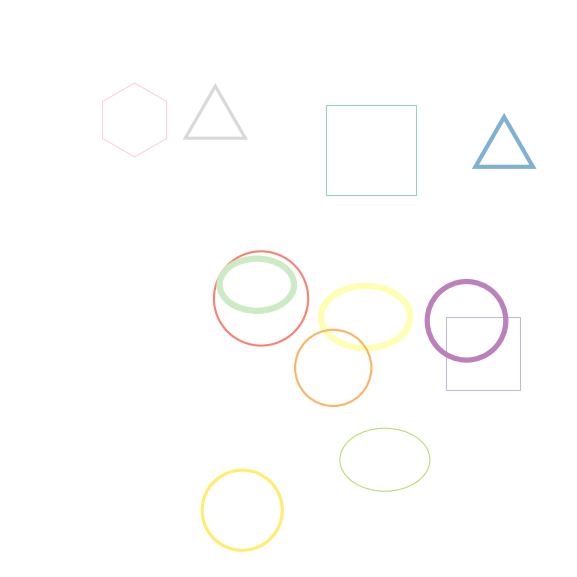[{"shape": "square", "thickness": 0.5, "radius": 0.39, "center": [0.642, 0.739]}, {"shape": "oval", "thickness": 3, "radius": 0.39, "center": [0.633, 0.45]}, {"shape": "square", "thickness": 0.5, "radius": 0.32, "center": [0.836, 0.387]}, {"shape": "circle", "thickness": 1, "radius": 0.41, "center": [0.452, 0.482]}, {"shape": "triangle", "thickness": 2, "radius": 0.29, "center": [0.873, 0.739]}, {"shape": "circle", "thickness": 1, "radius": 0.33, "center": [0.577, 0.362]}, {"shape": "oval", "thickness": 0.5, "radius": 0.39, "center": [0.666, 0.203]}, {"shape": "hexagon", "thickness": 0.5, "radius": 0.32, "center": [0.233, 0.791]}, {"shape": "triangle", "thickness": 1.5, "radius": 0.3, "center": [0.373, 0.79]}, {"shape": "circle", "thickness": 2.5, "radius": 0.34, "center": [0.808, 0.444]}, {"shape": "oval", "thickness": 3, "radius": 0.32, "center": [0.445, 0.506]}, {"shape": "circle", "thickness": 1.5, "radius": 0.35, "center": [0.419, 0.116]}]